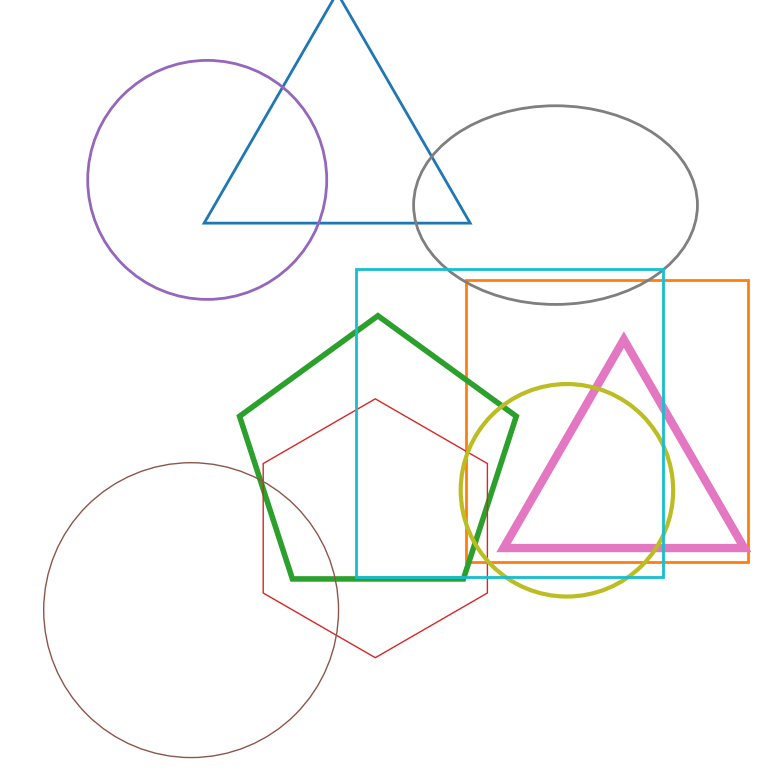[{"shape": "triangle", "thickness": 1, "radius": 1.0, "center": [0.438, 0.81]}, {"shape": "square", "thickness": 1, "radius": 0.91, "center": [0.789, 0.453]}, {"shape": "pentagon", "thickness": 2, "radius": 0.94, "center": [0.491, 0.401]}, {"shape": "hexagon", "thickness": 0.5, "radius": 0.84, "center": [0.487, 0.314]}, {"shape": "circle", "thickness": 1, "radius": 0.78, "center": [0.269, 0.766]}, {"shape": "circle", "thickness": 0.5, "radius": 0.96, "center": [0.248, 0.208]}, {"shape": "triangle", "thickness": 3, "radius": 0.9, "center": [0.81, 0.378]}, {"shape": "oval", "thickness": 1, "radius": 0.92, "center": [0.721, 0.734]}, {"shape": "circle", "thickness": 1.5, "radius": 0.69, "center": [0.736, 0.363]}, {"shape": "square", "thickness": 1, "radius": 1.0, "center": [0.662, 0.45]}]